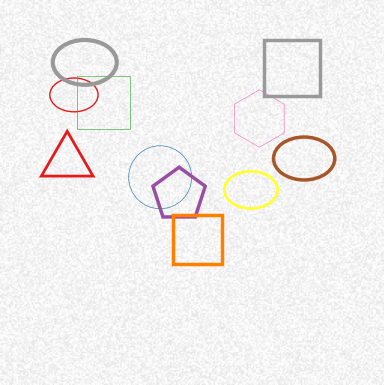[{"shape": "triangle", "thickness": 2, "radius": 0.39, "center": [0.175, 0.581]}, {"shape": "oval", "thickness": 1, "radius": 0.31, "center": [0.192, 0.754]}, {"shape": "circle", "thickness": 0.5, "radius": 0.41, "center": [0.416, 0.54]}, {"shape": "square", "thickness": 0.5, "radius": 0.34, "center": [0.27, 0.734]}, {"shape": "pentagon", "thickness": 2.5, "radius": 0.36, "center": [0.465, 0.494]}, {"shape": "square", "thickness": 2.5, "radius": 0.32, "center": [0.513, 0.378]}, {"shape": "oval", "thickness": 2, "radius": 0.35, "center": [0.652, 0.507]}, {"shape": "oval", "thickness": 2.5, "radius": 0.4, "center": [0.79, 0.588]}, {"shape": "hexagon", "thickness": 0.5, "radius": 0.37, "center": [0.674, 0.692]}, {"shape": "oval", "thickness": 3, "radius": 0.42, "center": [0.22, 0.838]}, {"shape": "square", "thickness": 2.5, "radius": 0.36, "center": [0.758, 0.824]}]